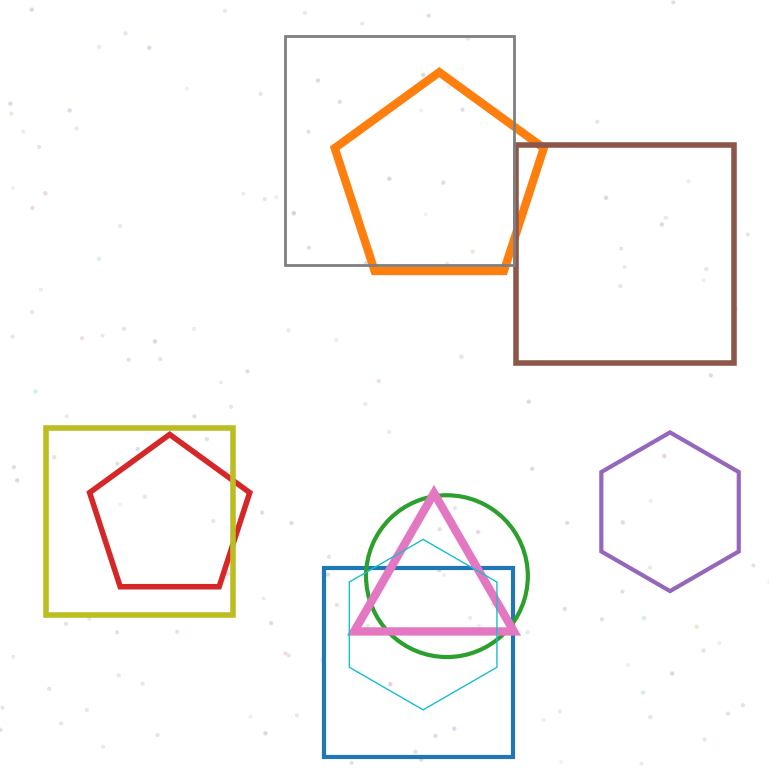[{"shape": "square", "thickness": 1.5, "radius": 0.61, "center": [0.544, 0.14]}, {"shape": "pentagon", "thickness": 3, "radius": 0.71, "center": [0.57, 0.764]}, {"shape": "circle", "thickness": 1.5, "radius": 0.53, "center": [0.58, 0.252]}, {"shape": "pentagon", "thickness": 2, "radius": 0.55, "center": [0.22, 0.326]}, {"shape": "hexagon", "thickness": 1.5, "radius": 0.52, "center": [0.87, 0.335]}, {"shape": "square", "thickness": 2, "radius": 0.71, "center": [0.812, 0.67]}, {"shape": "triangle", "thickness": 3, "radius": 0.6, "center": [0.564, 0.24]}, {"shape": "square", "thickness": 1, "radius": 0.74, "center": [0.519, 0.805]}, {"shape": "square", "thickness": 2, "radius": 0.61, "center": [0.182, 0.323]}, {"shape": "hexagon", "thickness": 0.5, "radius": 0.55, "center": [0.55, 0.189]}]